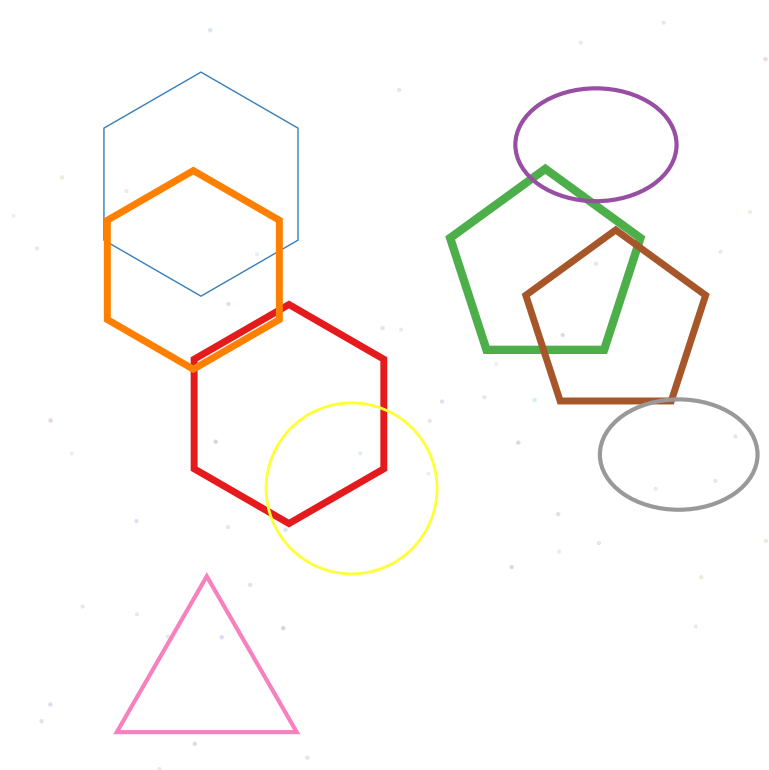[{"shape": "hexagon", "thickness": 2.5, "radius": 0.71, "center": [0.375, 0.462]}, {"shape": "hexagon", "thickness": 0.5, "radius": 0.73, "center": [0.261, 0.761]}, {"shape": "pentagon", "thickness": 3, "radius": 0.65, "center": [0.708, 0.651]}, {"shape": "oval", "thickness": 1.5, "radius": 0.52, "center": [0.774, 0.812]}, {"shape": "hexagon", "thickness": 2.5, "radius": 0.64, "center": [0.251, 0.649]}, {"shape": "circle", "thickness": 1, "radius": 0.56, "center": [0.457, 0.366]}, {"shape": "pentagon", "thickness": 2.5, "radius": 0.61, "center": [0.8, 0.579]}, {"shape": "triangle", "thickness": 1.5, "radius": 0.67, "center": [0.269, 0.117]}, {"shape": "oval", "thickness": 1.5, "radius": 0.51, "center": [0.881, 0.41]}]